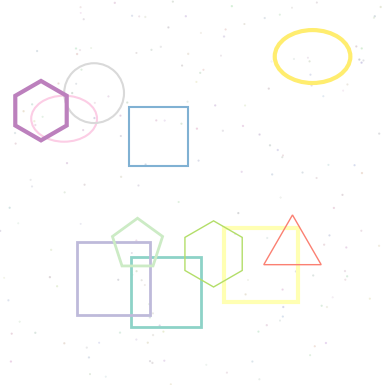[{"shape": "square", "thickness": 2, "radius": 0.45, "center": [0.43, 0.241]}, {"shape": "square", "thickness": 3, "radius": 0.48, "center": [0.678, 0.311]}, {"shape": "square", "thickness": 2, "radius": 0.48, "center": [0.294, 0.276]}, {"shape": "triangle", "thickness": 1, "radius": 0.43, "center": [0.76, 0.356]}, {"shape": "square", "thickness": 1.5, "radius": 0.38, "center": [0.411, 0.645]}, {"shape": "hexagon", "thickness": 1, "radius": 0.43, "center": [0.555, 0.34]}, {"shape": "oval", "thickness": 1.5, "radius": 0.43, "center": [0.167, 0.692]}, {"shape": "circle", "thickness": 1.5, "radius": 0.39, "center": [0.244, 0.758]}, {"shape": "hexagon", "thickness": 3, "radius": 0.39, "center": [0.106, 0.713]}, {"shape": "pentagon", "thickness": 2, "radius": 0.34, "center": [0.357, 0.365]}, {"shape": "oval", "thickness": 3, "radius": 0.49, "center": [0.812, 0.853]}]